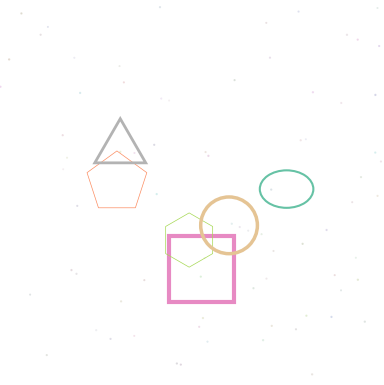[{"shape": "oval", "thickness": 1.5, "radius": 0.35, "center": [0.744, 0.509]}, {"shape": "pentagon", "thickness": 0.5, "radius": 0.41, "center": [0.304, 0.526]}, {"shape": "square", "thickness": 3, "radius": 0.42, "center": [0.523, 0.302]}, {"shape": "hexagon", "thickness": 0.5, "radius": 0.35, "center": [0.491, 0.377]}, {"shape": "circle", "thickness": 2.5, "radius": 0.37, "center": [0.595, 0.415]}, {"shape": "triangle", "thickness": 2, "radius": 0.38, "center": [0.312, 0.615]}]